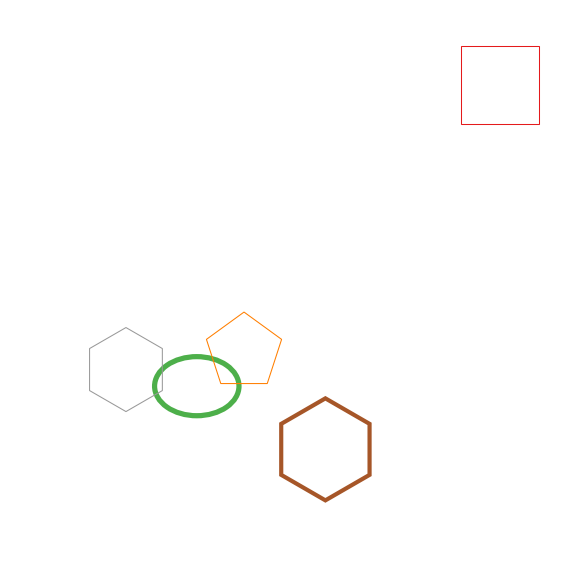[{"shape": "square", "thickness": 0.5, "radius": 0.34, "center": [0.865, 0.853]}, {"shape": "oval", "thickness": 2.5, "radius": 0.37, "center": [0.341, 0.33]}, {"shape": "pentagon", "thickness": 0.5, "radius": 0.34, "center": [0.423, 0.39]}, {"shape": "hexagon", "thickness": 2, "radius": 0.44, "center": [0.563, 0.221]}, {"shape": "hexagon", "thickness": 0.5, "radius": 0.36, "center": [0.218, 0.359]}]